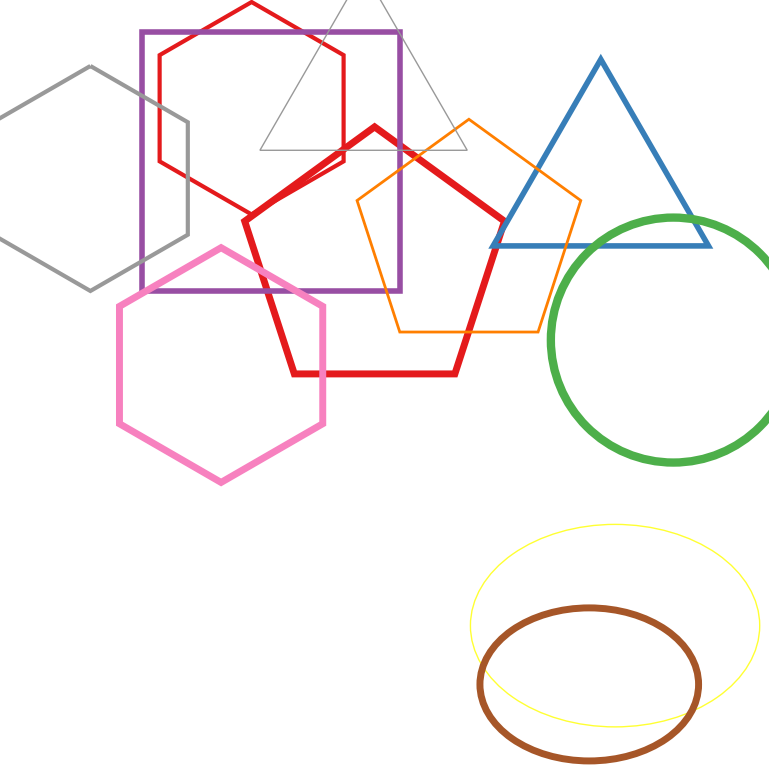[{"shape": "pentagon", "thickness": 2.5, "radius": 0.89, "center": [0.486, 0.658]}, {"shape": "hexagon", "thickness": 1.5, "radius": 0.69, "center": [0.327, 0.859]}, {"shape": "triangle", "thickness": 2, "radius": 0.81, "center": [0.78, 0.761]}, {"shape": "circle", "thickness": 3, "radius": 0.8, "center": [0.874, 0.558]}, {"shape": "square", "thickness": 2, "radius": 0.84, "center": [0.351, 0.79]}, {"shape": "pentagon", "thickness": 1, "radius": 0.76, "center": [0.609, 0.692]}, {"shape": "oval", "thickness": 0.5, "radius": 0.94, "center": [0.799, 0.187]}, {"shape": "oval", "thickness": 2.5, "radius": 0.71, "center": [0.765, 0.111]}, {"shape": "hexagon", "thickness": 2.5, "radius": 0.76, "center": [0.287, 0.526]}, {"shape": "triangle", "thickness": 0.5, "radius": 0.78, "center": [0.472, 0.883]}, {"shape": "hexagon", "thickness": 1.5, "radius": 0.73, "center": [0.117, 0.768]}]